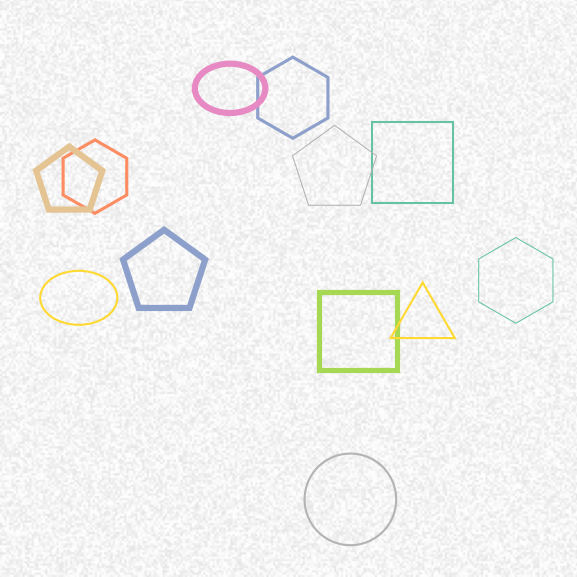[{"shape": "hexagon", "thickness": 0.5, "radius": 0.37, "center": [0.893, 0.514]}, {"shape": "square", "thickness": 1, "radius": 0.35, "center": [0.715, 0.717]}, {"shape": "hexagon", "thickness": 1.5, "radius": 0.32, "center": [0.164, 0.693]}, {"shape": "hexagon", "thickness": 1.5, "radius": 0.35, "center": [0.507, 0.83]}, {"shape": "pentagon", "thickness": 3, "radius": 0.37, "center": [0.284, 0.526]}, {"shape": "oval", "thickness": 3, "radius": 0.31, "center": [0.398, 0.846]}, {"shape": "square", "thickness": 2.5, "radius": 0.34, "center": [0.62, 0.425]}, {"shape": "oval", "thickness": 1, "radius": 0.33, "center": [0.136, 0.483]}, {"shape": "triangle", "thickness": 1, "radius": 0.32, "center": [0.732, 0.446]}, {"shape": "pentagon", "thickness": 3, "radius": 0.3, "center": [0.12, 0.685]}, {"shape": "pentagon", "thickness": 0.5, "radius": 0.38, "center": [0.579, 0.706]}, {"shape": "circle", "thickness": 1, "radius": 0.4, "center": [0.607, 0.134]}]